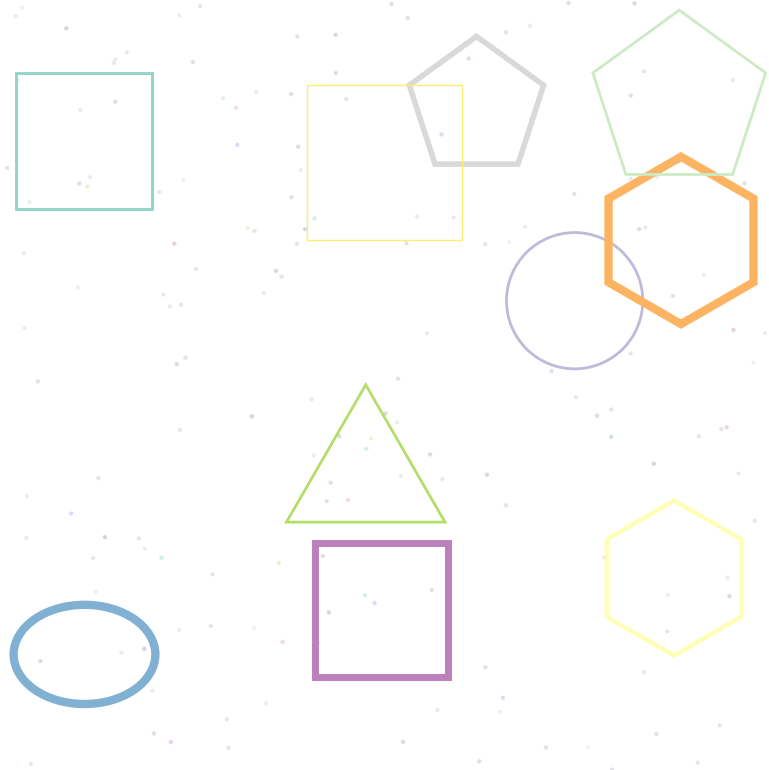[{"shape": "square", "thickness": 1, "radius": 0.44, "center": [0.109, 0.817]}, {"shape": "hexagon", "thickness": 1.5, "radius": 0.5, "center": [0.875, 0.249]}, {"shape": "circle", "thickness": 1, "radius": 0.44, "center": [0.746, 0.609]}, {"shape": "oval", "thickness": 3, "radius": 0.46, "center": [0.11, 0.15]}, {"shape": "hexagon", "thickness": 3, "radius": 0.54, "center": [0.884, 0.688]}, {"shape": "triangle", "thickness": 1, "radius": 0.59, "center": [0.475, 0.381]}, {"shape": "pentagon", "thickness": 2, "radius": 0.46, "center": [0.619, 0.861]}, {"shape": "square", "thickness": 2.5, "radius": 0.43, "center": [0.496, 0.208]}, {"shape": "pentagon", "thickness": 1, "radius": 0.59, "center": [0.882, 0.869]}, {"shape": "square", "thickness": 0.5, "radius": 0.5, "center": [0.5, 0.788]}]